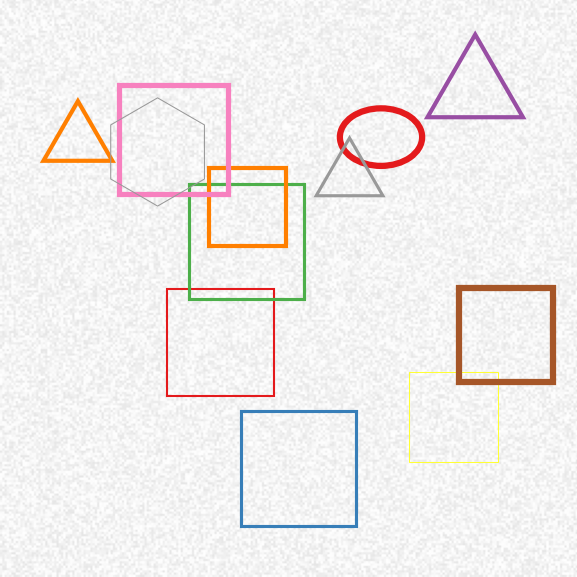[{"shape": "oval", "thickness": 3, "radius": 0.36, "center": [0.66, 0.762]}, {"shape": "square", "thickness": 1, "radius": 0.46, "center": [0.381, 0.406]}, {"shape": "square", "thickness": 1.5, "radius": 0.5, "center": [0.516, 0.188]}, {"shape": "square", "thickness": 1.5, "radius": 0.5, "center": [0.427, 0.58]}, {"shape": "triangle", "thickness": 2, "radius": 0.48, "center": [0.823, 0.844]}, {"shape": "square", "thickness": 2, "radius": 0.34, "center": [0.429, 0.64]}, {"shape": "triangle", "thickness": 2, "radius": 0.34, "center": [0.135, 0.755]}, {"shape": "square", "thickness": 0.5, "radius": 0.39, "center": [0.785, 0.277]}, {"shape": "square", "thickness": 3, "radius": 0.41, "center": [0.876, 0.42]}, {"shape": "square", "thickness": 2.5, "radius": 0.47, "center": [0.301, 0.758]}, {"shape": "triangle", "thickness": 1.5, "radius": 0.33, "center": [0.605, 0.694]}, {"shape": "hexagon", "thickness": 0.5, "radius": 0.47, "center": [0.273, 0.736]}]